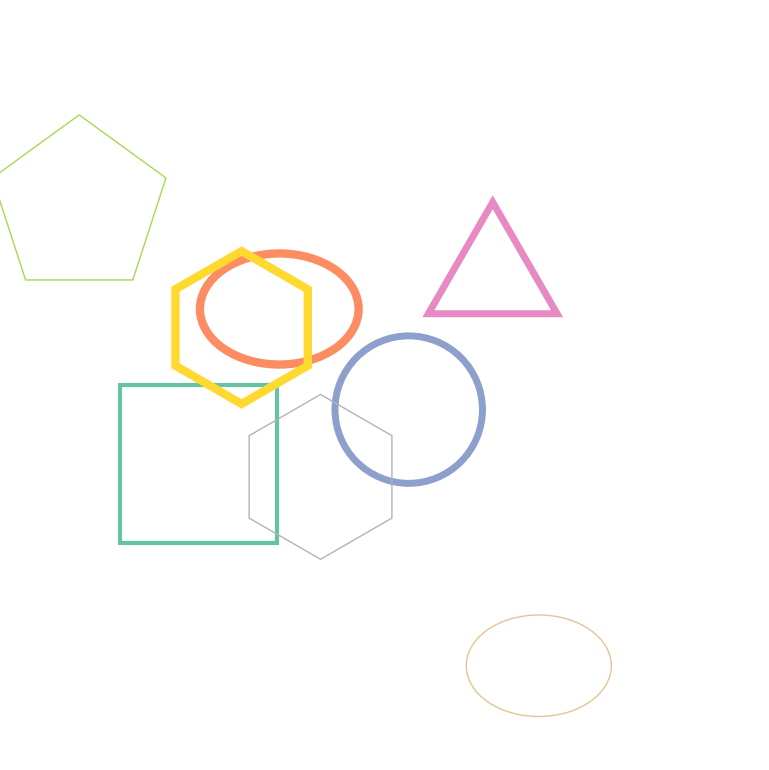[{"shape": "square", "thickness": 1.5, "radius": 0.51, "center": [0.258, 0.397]}, {"shape": "oval", "thickness": 3, "radius": 0.52, "center": [0.363, 0.599]}, {"shape": "circle", "thickness": 2.5, "radius": 0.48, "center": [0.531, 0.468]}, {"shape": "triangle", "thickness": 2.5, "radius": 0.48, "center": [0.64, 0.641]}, {"shape": "pentagon", "thickness": 0.5, "radius": 0.59, "center": [0.103, 0.732]}, {"shape": "hexagon", "thickness": 3, "radius": 0.5, "center": [0.314, 0.575]}, {"shape": "oval", "thickness": 0.5, "radius": 0.47, "center": [0.7, 0.135]}, {"shape": "hexagon", "thickness": 0.5, "radius": 0.54, "center": [0.416, 0.381]}]